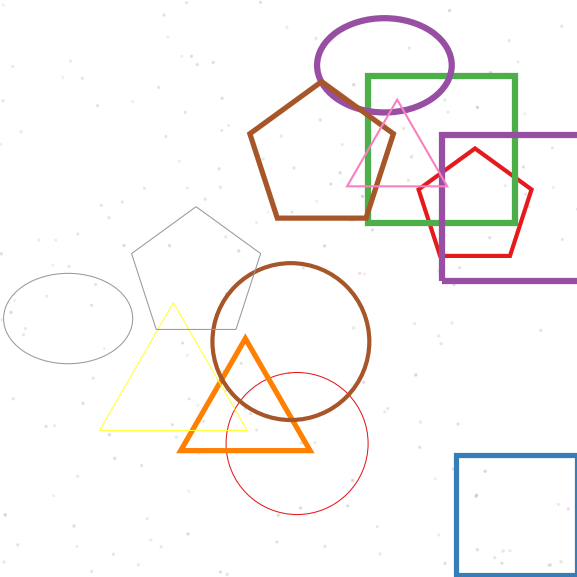[{"shape": "pentagon", "thickness": 2, "radius": 0.51, "center": [0.823, 0.639]}, {"shape": "circle", "thickness": 0.5, "radius": 0.61, "center": [0.514, 0.231]}, {"shape": "square", "thickness": 2.5, "radius": 0.52, "center": [0.894, 0.108]}, {"shape": "square", "thickness": 3, "radius": 0.64, "center": [0.765, 0.74]}, {"shape": "square", "thickness": 3, "radius": 0.63, "center": [0.891, 0.639]}, {"shape": "oval", "thickness": 3, "radius": 0.58, "center": [0.666, 0.886]}, {"shape": "triangle", "thickness": 2.5, "radius": 0.65, "center": [0.425, 0.283]}, {"shape": "triangle", "thickness": 0.5, "radius": 0.74, "center": [0.3, 0.328]}, {"shape": "pentagon", "thickness": 2.5, "radius": 0.65, "center": [0.557, 0.727]}, {"shape": "circle", "thickness": 2, "radius": 0.68, "center": [0.504, 0.408]}, {"shape": "triangle", "thickness": 1, "radius": 0.5, "center": [0.688, 0.727]}, {"shape": "pentagon", "thickness": 0.5, "radius": 0.59, "center": [0.34, 0.524]}, {"shape": "oval", "thickness": 0.5, "radius": 0.56, "center": [0.118, 0.448]}]